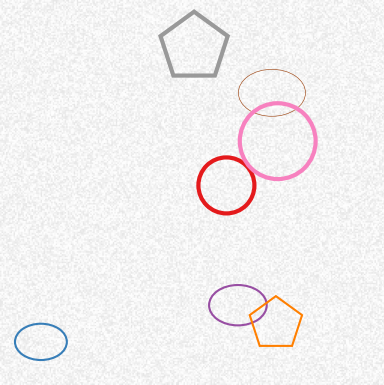[{"shape": "circle", "thickness": 3, "radius": 0.36, "center": [0.588, 0.518]}, {"shape": "oval", "thickness": 1.5, "radius": 0.34, "center": [0.106, 0.112]}, {"shape": "oval", "thickness": 1.5, "radius": 0.37, "center": [0.618, 0.207]}, {"shape": "pentagon", "thickness": 1.5, "radius": 0.36, "center": [0.717, 0.159]}, {"shape": "oval", "thickness": 0.5, "radius": 0.44, "center": [0.706, 0.759]}, {"shape": "circle", "thickness": 3, "radius": 0.49, "center": [0.721, 0.633]}, {"shape": "pentagon", "thickness": 3, "radius": 0.46, "center": [0.504, 0.878]}]